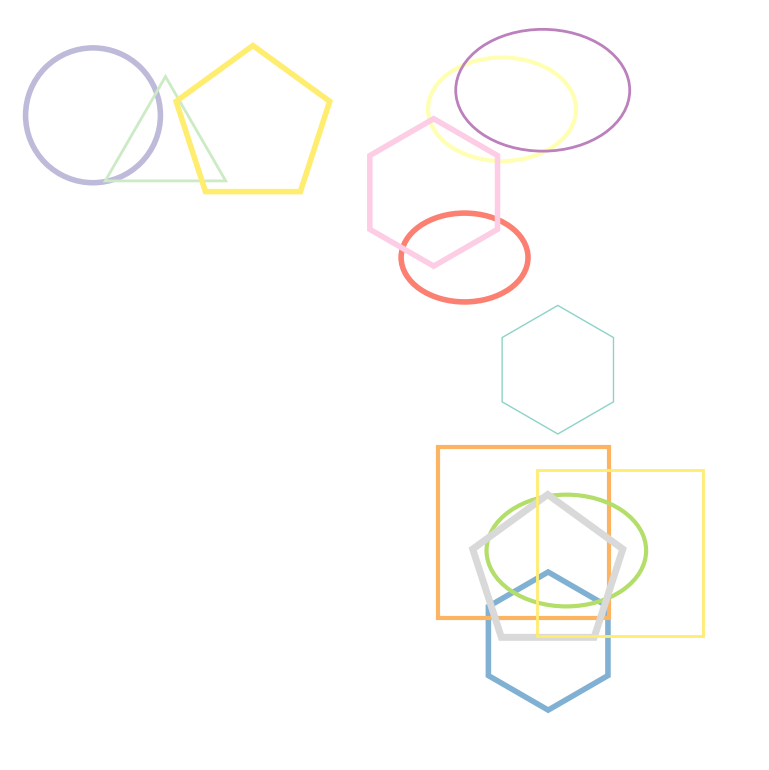[{"shape": "hexagon", "thickness": 0.5, "radius": 0.42, "center": [0.724, 0.52]}, {"shape": "oval", "thickness": 1.5, "radius": 0.48, "center": [0.652, 0.858]}, {"shape": "circle", "thickness": 2, "radius": 0.44, "center": [0.121, 0.85]}, {"shape": "oval", "thickness": 2, "radius": 0.41, "center": [0.603, 0.666]}, {"shape": "hexagon", "thickness": 2, "radius": 0.45, "center": [0.712, 0.167]}, {"shape": "square", "thickness": 1.5, "radius": 0.56, "center": [0.68, 0.308]}, {"shape": "oval", "thickness": 1.5, "radius": 0.52, "center": [0.735, 0.285]}, {"shape": "hexagon", "thickness": 2, "radius": 0.48, "center": [0.563, 0.75]}, {"shape": "pentagon", "thickness": 2.5, "radius": 0.51, "center": [0.711, 0.255]}, {"shape": "oval", "thickness": 1, "radius": 0.56, "center": [0.705, 0.883]}, {"shape": "triangle", "thickness": 1, "radius": 0.45, "center": [0.215, 0.81]}, {"shape": "square", "thickness": 1, "radius": 0.54, "center": [0.805, 0.282]}, {"shape": "pentagon", "thickness": 2, "radius": 0.52, "center": [0.328, 0.836]}]